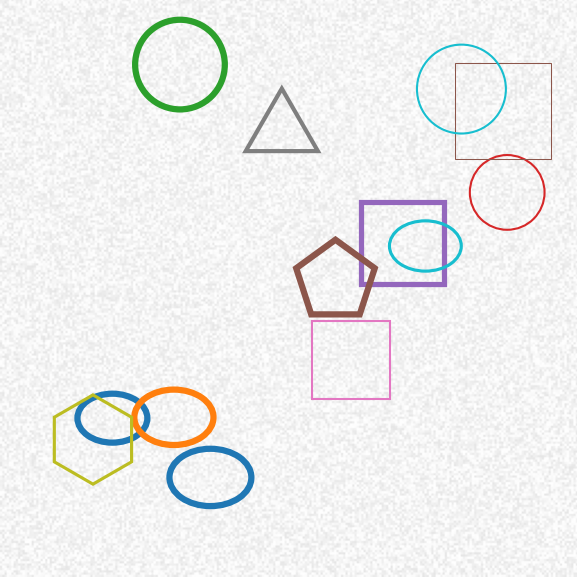[{"shape": "oval", "thickness": 3, "radius": 0.3, "center": [0.195, 0.275]}, {"shape": "oval", "thickness": 3, "radius": 0.35, "center": [0.364, 0.172]}, {"shape": "oval", "thickness": 3, "radius": 0.34, "center": [0.301, 0.277]}, {"shape": "circle", "thickness": 3, "radius": 0.39, "center": [0.312, 0.887]}, {"shape": "circle", "thickness": 1, "radius": 0.32, "center": [0.878, 0.666]}, {"shape": "square", "thickness": 2.5, "radius": 0.36, "center": [0.697, 0.578]}, {"shape": "pentagon", "thickness": 3, "radius": 0.36, "center": [0.581, 0.513]}, {"shape": "square", "thickness": 0.5, "radius": 0.42, "center": [0.87, 0.807]}, {"shape": "square", "thickness": 1, "radius": 0.34, "center": [0.607, 0.375]}, {"shape": "triangle", "thickness": 2, "radius": 0.36, "center": [0.488, 0.774]}, {"shape": "hexagon", "thickness": 1.5, "radius": 0.39, "center": [0.161, 0.238]}, {"shape": "oval", "thickness": 1.5, "radius": 0.31, "center": [0.737, 0.573]}, {"shape": "circle", "thickness": 1, "radius": 0.38, "center": [0.799, 0.845]}]